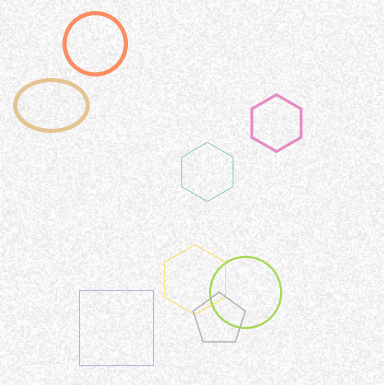[{"shape": "hexagon", "thickness": 0.5, "radius": 0.38, "center": [0.539, 0.553]}, {"shape": "circle", "thickness": 3, "radius": 0.4, "center": [0.247, 0.886]}, {"shape": "square", "thickness": 0.5, "radius": 0.48, "center": [0.301, 0.15]}, {"shape": "hexagon", "thickness": 2, "radius": 0.37, "center": [0.718, 0.68]}, {"shape": "circle", "thickness": 1.5, "radius": 0.46, "center": [0.638, 0.24]}, {"shape": "hexagon", "thickness": 0.5, "radius": 0.45, "center": [0.507, 0.274]}, {"shape": "oval", "thickness": 3, "radius": 0.47, "center": [0.134, 0.726]}, {"shape": "pentagon", "thickness": 1, "radius": 0.36, "center": [0.569, 0.17]}]